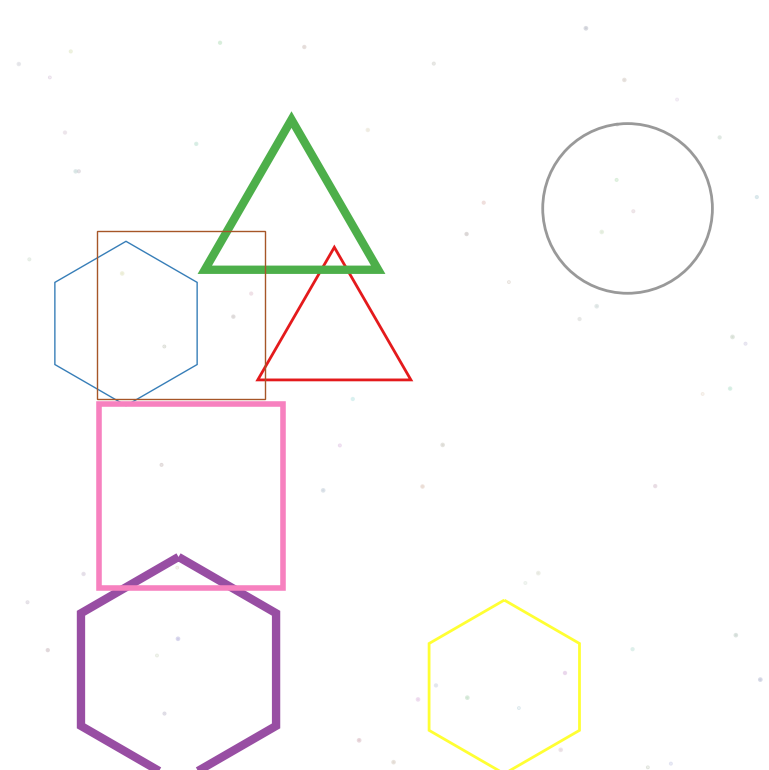[{"shape": "triangle", "thickness": 1, "radius": 0.57, "center": [0.434, 0.564]}, {"shape": "hexagon", "thickness": 0.5, "radius": 0.53, "center": [0.164, 0.58]}, {"shape": "triangle", "thickness": 3, "radius": 0.65, "center": [0.379, 0.715]}, {"shape": "hexagon", "thickness": 3, "radius": 0.73, "center": [0.232, 0.13]}, {"shape": "hexagon", "thickness": 1, "radius": 0.56, "center": [0.655, 0.108]}, {"shape": "square", "thickness": 0.5, "radius": 0.55, "center": [0.235, 0.591]}, {"shape": "square", "thickness": 2, "radius": 0.6, "center": [0.248, 0.356]}, {"shape": "circle", "thickness": 1, "radius": 0.55, "center": [0.815, 0.729]}]